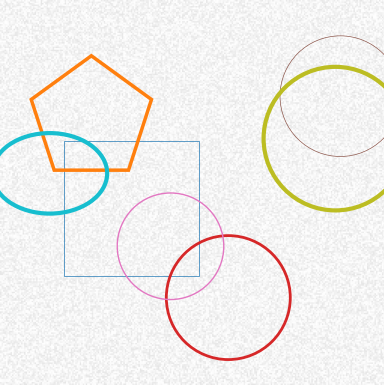[{"shape": "square", "thickness": 0.5, "radius": 0.88, "center": [0.341, 0.458]}, {"shape": "pentagon", "thickness": 2.5, "radius": 0.82, "center": [0.237, 0.691]}, {"shape": "circle", "thickness": 2, "radius": 0.8, "center": [0.593, 0.227]}, {"shape": "circle", "thickness": 0.5, "radius": 0.78, "center": [0.884, 0.75]}, {"shape": "circle", "thickness": 1, "radius": 0.69, "center": [0.443, 0.36]}, {"shape": "circle", "thickness": 3, "radius": 0.93, "center": [0.871, 0.64]}, {"shape": "oval", "thickness": 3, "radius": 0.75, "center": [0.129, 0.55]}]